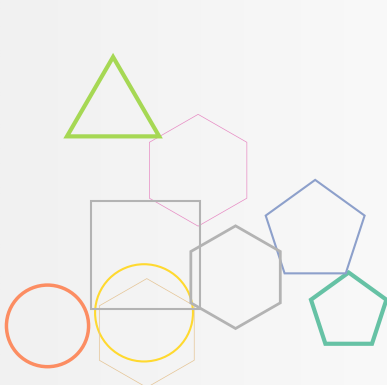[{"shape": "pentagon", "thickness": 3, "radius": 0.51, "center": [0.9, 0.19]}, {"shape": "circle", "thickness": 2.5, "radius": 0.53, "center": [0.123, 0.154]}, {"shape": "pentagon", "thickness": 1.5, "radius": 0.67, "center": [0.813, 0.399]}, {"shape": "hexagon", "thickness": 0.5, "radius": 0.73, "center": [0.511, 0.558]}, {"shape": "triangle", "thickness": 3, "radius": 0.69, "center": [0.292, 0.715]}, {"shape": "circle", "thickness": 1.5, "radius": 0.63, "center": [0.372, 0.187]}, {"shape": "hexagon", "thickness": 0.5, "radius": 0.71, "center": [0.379, 0.135]}, {"shape": "square", "thickness": 1.5, "radius": 0.71, "center": [0.375, 0.338]}, {"shape": "hexagon", "thickness": 2, "radius": 0.67, "center": [0.608, 0.28]}]